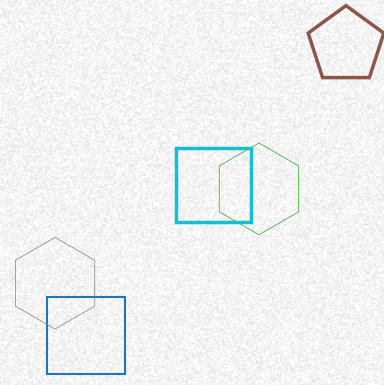[{"shape": "square", "thickness": 1.5, "radius": 0.5, "center": [0.223, 0.129]}, {"shape": "hexagon", "thickness": 0.5, "radius": 0.6, "center": [0.673, 0.509]}, {"shape": "pentagon", "thickness": 2.5, "radius": 0.52, "center": [0.899, 0.882]}, {"shape": "hexagon", "thickness": 0.5, "radius": 0.6, "center": [0.143, 0.264]}, {"shape": "square", "thickness": 2.5, "radius": 0.48, "center": [0.554, 0.52]}]